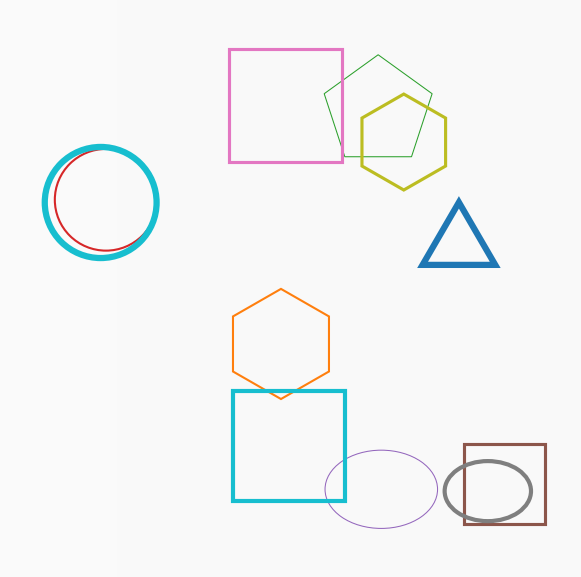[{"shape": "triangle", "thickness": 3, "radius": 0.36, "center": [0.79, 0.577]}, {"shape": "hexagon", "thickness": 1, "radius": 0.48, "center": [0.483, 0.404]}, {"shape": "pentagon", "thickness": 0.5, "radius": 0.49, "center": [0.651, 0.807]}, {"shape": "circle", "thickness": 1, "radius": 0.44, "center": [0.182, 0.653]}, {"shape": "oval", "thickness": 0.5, "radius": 0.48, "center": [0.656, 0.152]}, {"shape": "square", "thickness": 1.5, "radius": 0.34, "center": [0.868, 0.161]}, {"shape": "square", "thickness": 1.5, "radius": 0.49, "center": [0.491, 0.817]}, {"shape": "oval", "thickness": 2, "radius": 0.37, "center": [0.839, 0.149]}, {"shape": "hexagon", "thickness": 1.5, "radius": 0.42, "center": [0.695, 0.753]}, {"shape": "circle", "thickness": 3, "radius": 0.48, "center": [0.173, 0.648]}, {"shape": "square", "thickness": 2, "radius": 0.48, "center": [0.497, 0.227]}]